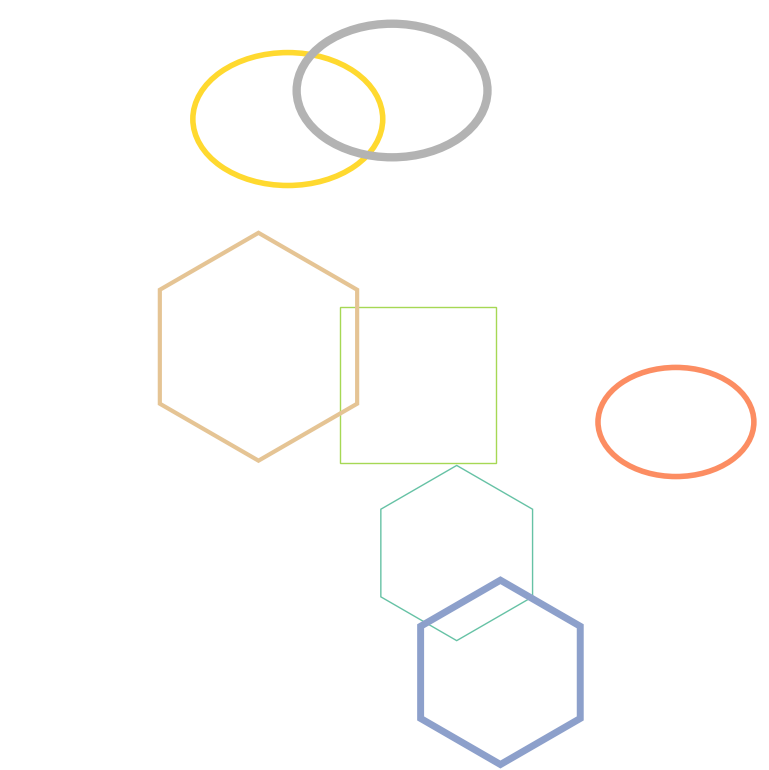[{"shape": "hexagon", "thickness": 0.5, "radius": 0.57, "center": [0.593, 0.282]}, {"shape": "oval", "thickness": 2, "radius": 0.51, "center": [0.878, 0.452]}, {"shape": "hexagon", "thickness": 2.5, "radius": 0.6, "center": [0.65, 0.127]}, {"shape": "square", "thickness": 0.5, "radius": 0.51, "center": [0.543, 0.5]}, {"shape": "oval", "thickness": 2, "radius": 0.62, "center": [0.374, 0.845]}, {"shape": "hexagon", "thickness": 1.5, "radius": 0.74, "center": [0.336, 0.55]}, {"shape": "oval", "thickness": 3, "radius": 0.62, "center": [0.509, 0.882]}]